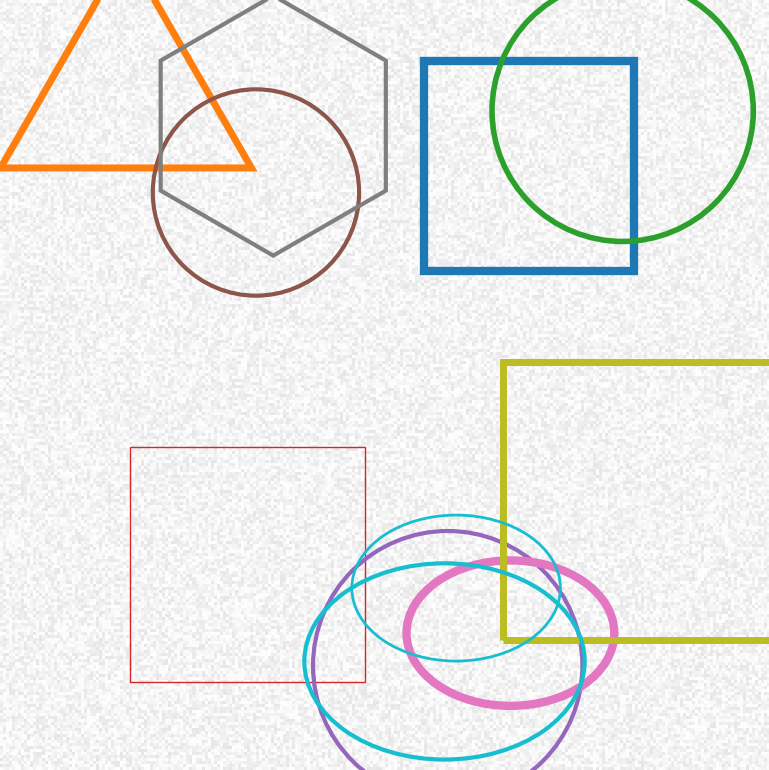[{"shape": "square", "thickness": 3, "radius": 0.68, "center": [0.687, 0.784]}, {"shape": "triangle", "thickness": 2.5, "radius": 0.94, "center": [0.164, 0.876]}, {"shape": "circle", "thickness": 2, "radius": 0.85, "center": [0.809, 0.856]}, {"shape": "square", "thickness": 0.5, "radius": 0.76, "center": [0.321, 0.266]}, {"shape": "circle", "thickness": 1.5, "radius": 0.87, "center": [0.581, 0.135]}, {"shape": "circle", "thickness": 1.5, "radius": 0.67, "center": [0.332, 0.75]}, {"shape": "oval", "thickness": 3, "radius": 0.67, "center": [0.663, 0.178]}, {"shape": "hexagon", "thickness": 1.5, "radius": 0.84, "center": [0.355, 0.837]}, {"shape": "square", "thickness": 2.5, "radius": 0.9, "center": [0.834, 0.349]}, {"shape": "oval", "thickness": 1, "radius": 0.68, "center": [0.592, 0.236]}, {"shape": "oval", "thickness": 1.5, "radius": 0.91, "center": [0.577, 0.141]}]